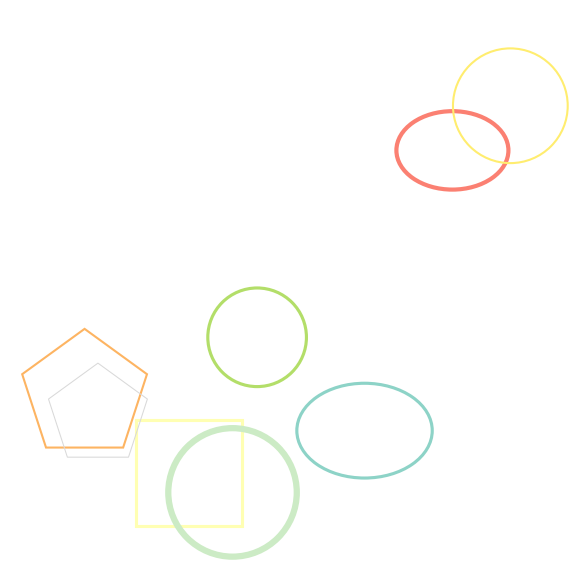[{"shape": "oval", "thickness": 1.5, "radius": 0.59, "center": [0.631, 0.253]}, {"shape": "square", "thickness": 1.5, "radius": 0.46, "center": [0.327, 0.18]}, {"shape": "oval", "thickness": 2, "radius": 0.48, "center": [0.783, 0.739]}, {"shape": "pentagon", "thickness": 1, "radius": 0.57, "center": [0.146, 0.316]}, {"shape": "circle", "thickness": 1.5, "radius": 0.43, "center": [0.445, 0.415]}, {"shape": "pentagon", "thickness": 0.5, "radius": 0.45, "center": [0.17, 0.28]}, {"shape": "circle", "thickness": 3, "radius": 0.56, "center": [0.403, 0.146]}, {"shape": "circle", "thickness": 1, "radius": 0.5, "center": [0.884, 0.816]}]